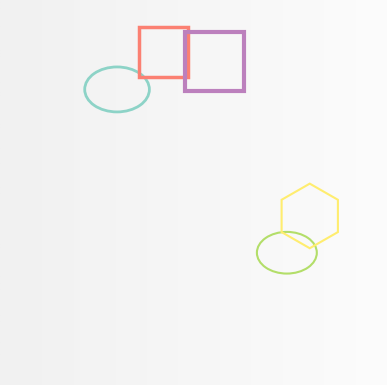[{"shape": "oval", "thickness": 2, "radius": 0.42, "center": [0.302, 0.768]}, {"shape": "square", "thickness": 2.5, "radius": 0.32, "center": [0.422, 0.865]}, {"shape": "oval", "thickness": 1.5, "radius": 0.39, "center": [0.74, 0.344]}, {"shape": "square", "thickness": 3, "radius": 0.38, "center": [0.553, 0.84]}, {"shape": "hexagon", "thickness": 1.5, "radius": 0.42, "center": [0.799, 0.439]}]